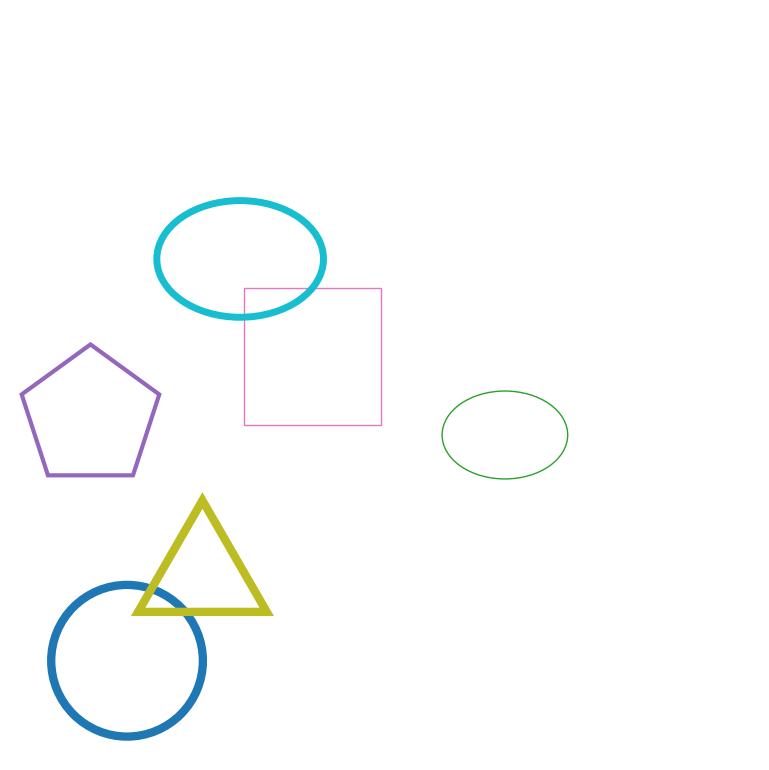[{"shape": "circle", "thickness": 3, "radius": 0.49, "center": [0.165, 0.142]}, {"shape": "oval", "thickness": 0.5, "radius": 0.41, "center": [0.656, 0.435]}, {"shape": "pentagon", "thickness": 1.5, "radius": 0.47, "center": [0.117, 0.459]}, {"shape": "square", "thickness": 0.5, "radius": 0.44, "center": [0.405, 0.537]}, {"shape": "triangle", "thickness": 3, "radius": 0.48, "center": [0.263, 0.254]}, {"shape": "oval", "thickness": 2.5, "radius": 0.54, "center": [0.312, 0.664]}]